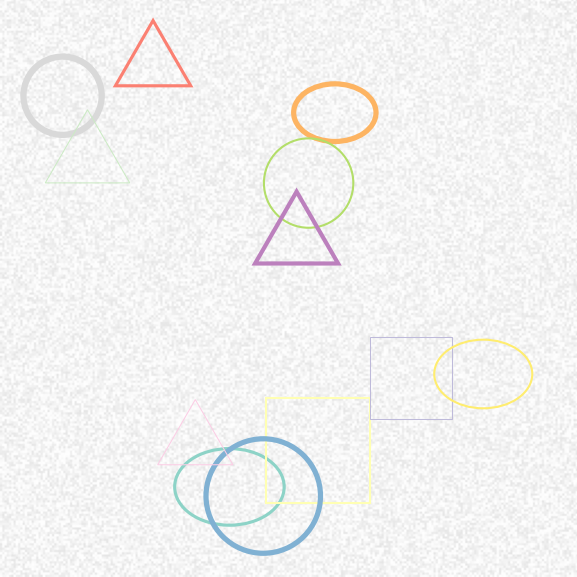[{"shape": "oval", "thickness": 1.5, "radius": 0.47, "center": [0.397, 0.156]}, {"shape": "square", "thickness": 1, "radius": 0.45, "center": [0.551, 0.219]}, {"shape": "square", "thickness": 0.5, "radius": 0.36, "center": [0.712, 0.344]}, {"shape": "triangle", "thickness": 1.5, "radius": 0.38, "center": [0.265, 0.888]}, {"shape": "circle", "thickness": 2.5, "radius": 0.5, "center": [0.456, 0.14]}, {"shape": "oval", "thickness": 2.5, "radius": 0.36, "center": [0.58, 0.804]}, {"shape": "circle", "thickness": 1, "radius": 0.39, "center": [0.534, 0.682]}, {"shape": "triangle", "thickness": 0.5, "radius": 0.38, "center": [0.338, 0.232]}, {"shape": "circle", "thickness": 3, "radius": 0.34, "center": [0.108, 0.833]}, {"shape": "triangle", "thickness": 2, "radius": 0.41, "center": [0.514, 0.584]}, {"shape": "triangle", "thickness": 0.5, "radius": 0.42, "center": [0.152, 0.725]}, {"shape": "oval", "thickness": 1, "radius": 0.42, "center": [0.837, 0.352]}]